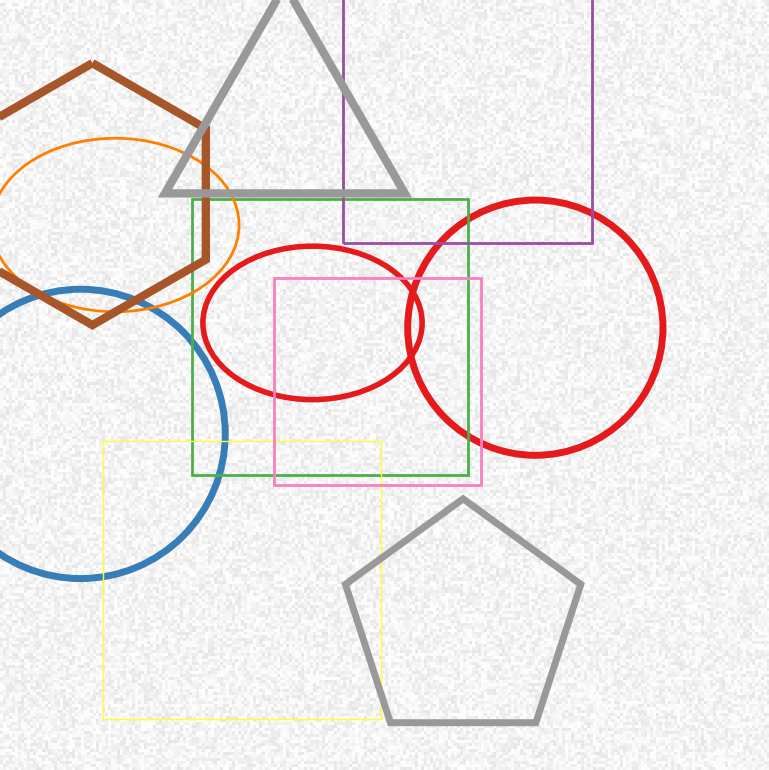[{"shape": "circle", "thickness": 2.5, "radius": 0.83, "center": [0.695, 0.574]}, {"shape": "oval", "thickness": 2, "radius": 0.71, "center": [0.406, 0.581]}, {"shape": "circle", "thickness": 2.5, "radius": 0.94, "center": [0.105, 0.436]}, {"shape": "square", "thickness": 1, "radius": 0.9, "center": [0.429, 0.563]}, {"shape": "square", "thickness": 1, "radius": 0.81, "center": [0.607, 0.845]}, {"shape": "oval", "thickness": 1, "radius": 0.8, "center": [0.15, 0.708]}, {"shape": "square", "thickness": 0.5, "radius": 0.9, "center": [0.315, 0.247]}, {"shape": "hexagon", "thickness": 3, "radius": 0.85, "center": [0.12, 0.748]}, {"shape": "square", "thickness": 1, "radius": 0.67, "center": [0.491, 0.505]}, {"shape": "pentagon", "thickness": 2.5, "radius": 0.8, "center": [0.601, 0.191]}, {"shape": "triangle", "thickness": 3, "radius": 0.9, "center": [0.37, 0.839]}]